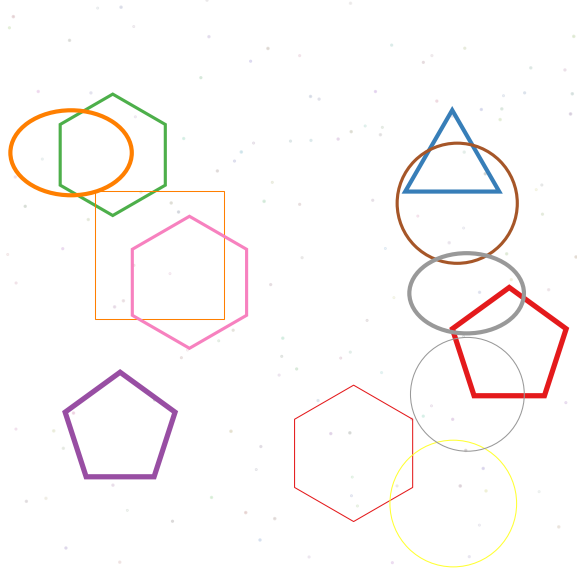[{"shape": "hexagon", "thickness": 0.5, "radius": 0.59, "center": [0.612, 0.214]}, {"shape": "pentagon", "thickness": 2.5, "radius": 0.52, "center": [0.882, 0.398]}, {"shape": "triangle", "thickness": 2, "radius": 0.47, "center": [0.783, 0.714]}, {"shape": "hexagon", "thickness": 1.5, "radius": 0.53, "center": [0.195, 0.731]}, {"shape": "pentagon", "thickness": 2.5, "radius": 0.5, "center": [0.208, 0.254]}, {"shape": "square", "thickness": 0.5, "radius": 0.56, "center": [0.277, 0.558]}, {"shape": "oval", "thickness": 2, "radius": 0.53, "center": [0.123, 0.735]}, {"shape": "circle", "thickness": 0.5, "radius": 0.55, "center": [0.785, 0.127]}, {"shape": "circle", "thickness": 1.5, "radius": 0.52, "center": [0.792, 0.647]}, {"shape": "hexagon", "thickness": 1.5, "radius": 0.57, "center": [0.328, 0.51]}, {"shape": "oval", "thickness": 2, "radius": 0.5, "center": [0.808, 0.491]}, {"shape": "circle", "thickness": 0.5, "radius": 0.49, "center": [0.809, 0.316]}]